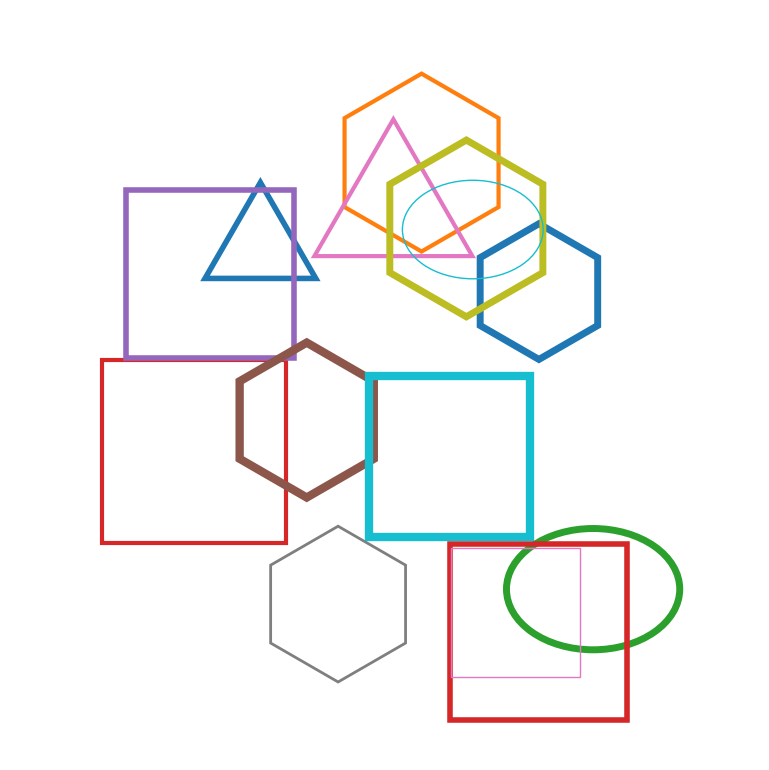[{"shape": "hexagon", "thickness": 2.5, "radius": 0.44, "center": [0.7, 0.621]}, {"shape": "triangle", "thickness": 2, "radius": 0.42, "center": [0.338, 0.68]}, {"shape": "hexagon", "thickness": 1.5, "radius": 0.58, "center": [0.547, 0.789]}, {"shape": "oval", "thickness": 2.5, "radius": 0.56, "center": [0.77, 0.235]}, {"shape": "square", "thickness": 2, "radius": 0.57, "center": [0.699, 0.179]}, {"shape": "square", "thickness": 1.5, "radius": 0.6, "center": [0.252, 0.413]}, {"shape": "square", "thickness": 2, "radius": 0.54, "center": [0.273, 0.644]}, {"shape": "hexagon", "thickness": 3, "radius": 0.5, "center": [0.398, 0.454]}, {"shape": "square", "thickness": 0.5, "radius": 0.42, "center": [0.669, 0.204]}, {"shape": "triangle", "thickness": 1.5, "radius": 0.59, "center": [0.511, 0.727]}, {"shape": "hexagon", "thickness": 1, "radius": 0.51, "center": [0.439, 0.215]}, {"shape": "hexagon", "thickness": 2.5, "radius": 0.57, "center": [0.606, 0.703]}, {"shape": "square", "thickness": 3, "radius": 0.52, "center": [0.584, 0.407]}, {"shape": "oval", "thickness": 0.5, "radius": 0.46, "center": [0.614, 0.702]}]